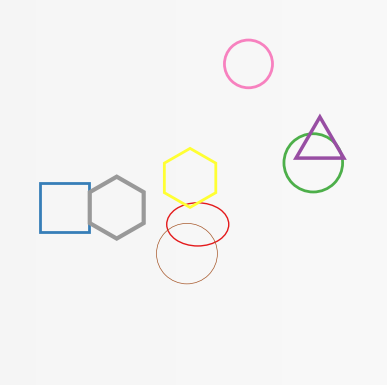[{"shape": "oval", "thickness": 1, "radius": 0.4, "center": [0.51, 0.417]}, {"shape": "square", "thickness": 2, "radius": 0.32, "center": [0.165, 0.462]}, {"shape": "circle", "thickness": 2, "radius": 0.38, "center": [0.808, 0.577]}, {"shape": "triangle", "thickness": 2.5, "radius": 0.36, "center": [0.826, 0.625]}, {"shape": "hexagon", "thickness": 2, "radius": 0.38, "center": [0.491, 0.538]}, {"shape": "circle", "thickness": 0.5, "radius": 0.39, "center": [0.482, 0.341]}, {"shape": "circle", "thickness": 2, "radius": 0.31, "center": [0.641, 0.834]}, {"shape": "hexagon", "thickness": 3, "radius": 0.4, "center": [0.301, 0.461]}]